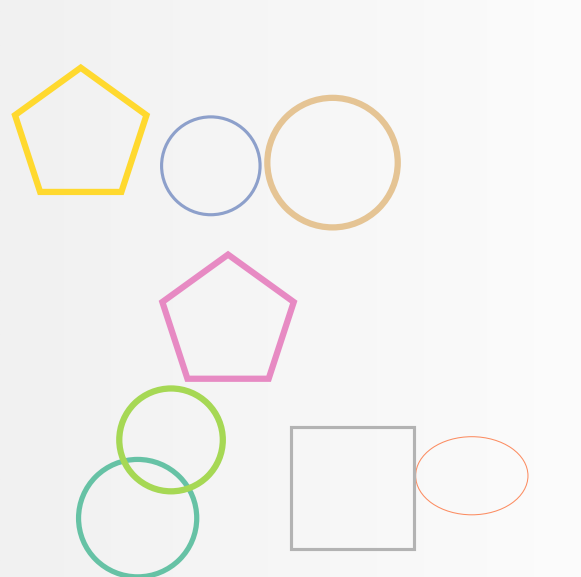[{"shape": "circle", "thickness": 2.5, "radius": 0.51, "center": [0.237, 0.102]}, {"shape": "oval", "thickness": 0.5, "radius": 0.48, "center": [0.812, 0.175]}, {"shape": "circle", "thickness": 1.5, "radius": 0.42, "center": [0.363, 0.712]}, {"shape": "pentagon", "thickness": 3, "radius": 0.59, "center": [0.392, 0.439]}, {"shape": "circle", "thickness": 3, "radius": 0.45, "center": [0.294, 0.237]}, {"shape": "pentagon", "thickness": 3, "radius": 0.59, "center": [0.139, 0.763]}, {"shape": "circle", "thickness": 3, "radius": 0.56, "center": [0.572, 0.718]}, {"shape": "square", "thickness": 1.5, "radius": 0.53, "center": [0.606, 0.154]}]